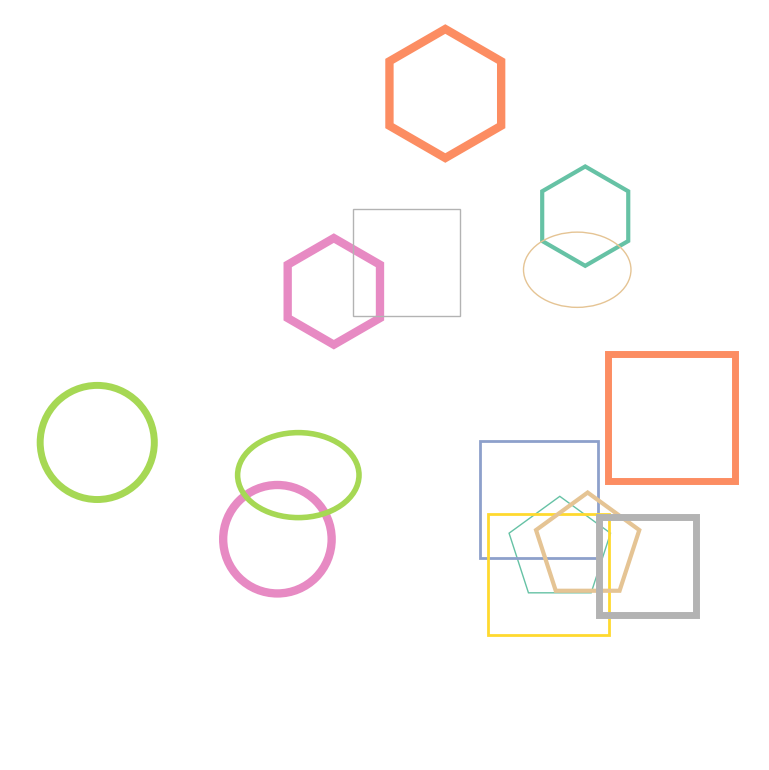[{"shape": "pentagon", "thickness": 0.5, "radius": 0.35, "center": [0.727, 0.286]}, {"shape": "hexagon", "thickness": 1.5, "radius": 0.32, "center": [0.76, 0.719]}, {"shape": "hexagon", "thickness": 3, "radius": 0.42, "center": [0.578, 0.879]}, {"shape": "square", "thickness": 2.5, "radius": 0.41, "center": [0.872, 0.458]}, {"shape": "square", "thickness": 1, "radius": 0.38, "center": [0.7, 0.351]}, {"shape": "circle", "thickness": 3, "radius": 0.35, "center": [0.36, 0.3]}, {"shape": "hexagon", "thickness": 3, "radius": 0.35, "center": [0.434, 0.622]}, {"shape": "circle", "thickness": 2.5, "radius": 0.37, "center": [0.126, 0.425]}, {"shape": "oval", "thickness": 2, "radius": 0.39, "center": [0.387, 0.383]}, {"shape": "square", "thickness": 1, "radius": 0.39, "center": [0.713, 0.254]}, {"shape": "pentagon", "thickness": 1.5, "radius": 0.35, "center": [0.763, 0.29]}, {"shape": "oval", "thickness": 0.5, "radius": 0.35, "center": [0.75, 0.65]}, {"shape": "square", "thickness": 0.5, "radius": 0.34, "center": [0.528, 0.659]}, {"shape": "square", "thickness": 2.5, "radius": 0.32, "center": [0.841, 0.265]}]